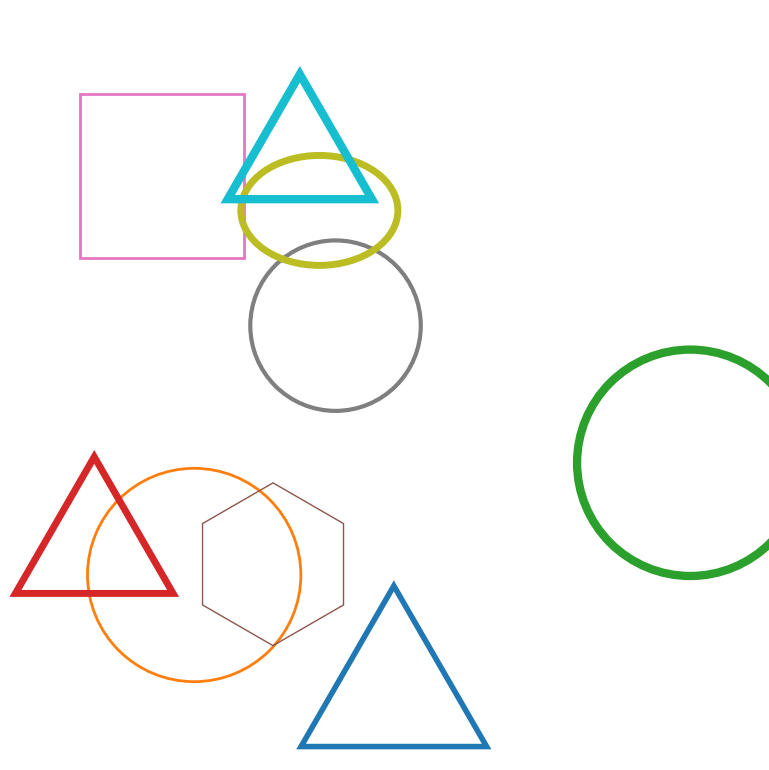[{"shape": "triangle", "thickness": 2, "radius": 0.7, "center": [0.511, 0.1]}, {"shape": "circle", "thickness": 1, "radius": 0.69, "center": [0.252, 0.253]}, {"shape": "circle", "thickness": 3, "radius": 0.74, "center": [0.896, 0.399]}, {"shape": "triangle", "thickness": 2.5, "radius": 0.59, "center": [0.122, 0.288]}, {"shape": "hexagon", "thickness": 0.5, "radius": 0.53, "center": [0.355, 0.267]}, {"shape": "square", "thickness": 1, "radius": 0.53, "center": [0.211, 0.772]}, {"shape": "circle", "thickness": 1.5, "radius": 0.55, "center": [0.436, 0.577]}, {"shape": "oval", "thickness": 2.5, "radius": 0.51, "center": [0.415, 0.727]}, {"shape": "triangle", "thickness": 3, "radius": 0.54, "center": [0.389, 0.795]}]